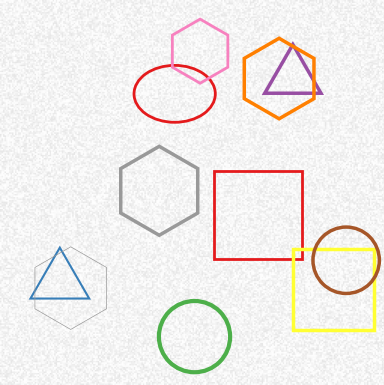[{"shape": "oval", "thickness": 2, "radius": 0.53, "center": [0.454, 0.756]}, {"shape": "square", "thickness": 2, "radius": 0.57, "center": [0.671, 0.442]}, {"shape": "triangle", "thickness": 1.5, "radius": 0.44, "center": [0.155, 0.269]}, {"shape": "circle", "thickness": 3, "radius": 0.46, "center": [0.505, 0.126]}, {"shape": "triangle", "thickness": 2.5, "radius": 0.42, "center": [0.761, 0.8]}, {"shape": "hexagon", "thickness": 2.5, "radius": 0.52, "center": [0.725, 0.796]}, {"shape": "square", "thickness": 2.5, "radius": 0.53, "center": [0.867, 0.249]}, {"shape": "circle", "thickness": 2.5, "radius": 0.43, "center": [0.899, 0.324]}, {"shape": "hexagon", "thickness": 2, "radius": 0.42, "center": [0.52, 0.867]}, {"shape": "hexagon", "thickness": 0.5, "radius": 0.54, "center": [0.184, 0.252]}, {"shape": "hexagon", "thickness": 2.5, "radius": 0.58, "center": [0.414, 0.504]}]